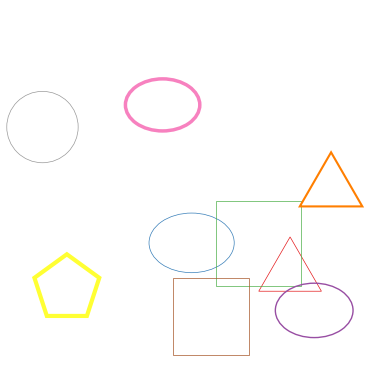[{"shape": "triangle", "thickness": 0.5, "radius": 0.47, "center": [0.753, 0.291]}, {"shape": "oval", "thickness": 0.5, "radius": 0.55, "center": [0.498, 0.369]}, {"shape": "square", "thickness": 0.5, "radius": 0.56, "center": [0.671, 0.368]}, {"shape": "oval", "thickness": 1, "radius": 0.5, "center": [0.816, 0.194]}, {"shape": "triangle", "thickness": 1.5, "radius": 0.47, "center": [0.86, 0.511]}, {"shape": "pentagon", "thickness": 3, "radius": 0.44, "center": [0.174, 0.251]}, {"shape": "square", "thickness": 0.5, "radius": 0.49, "center": [0.548, 0.178]}, {"shape": "oval", "thickness": 2.5, "radius": 0.48, "center": [0.422, 0.728]}, {"shape": "circle", "thickness": 0.5, "radius": 0.46, "center": [0.11, 0.67]}]